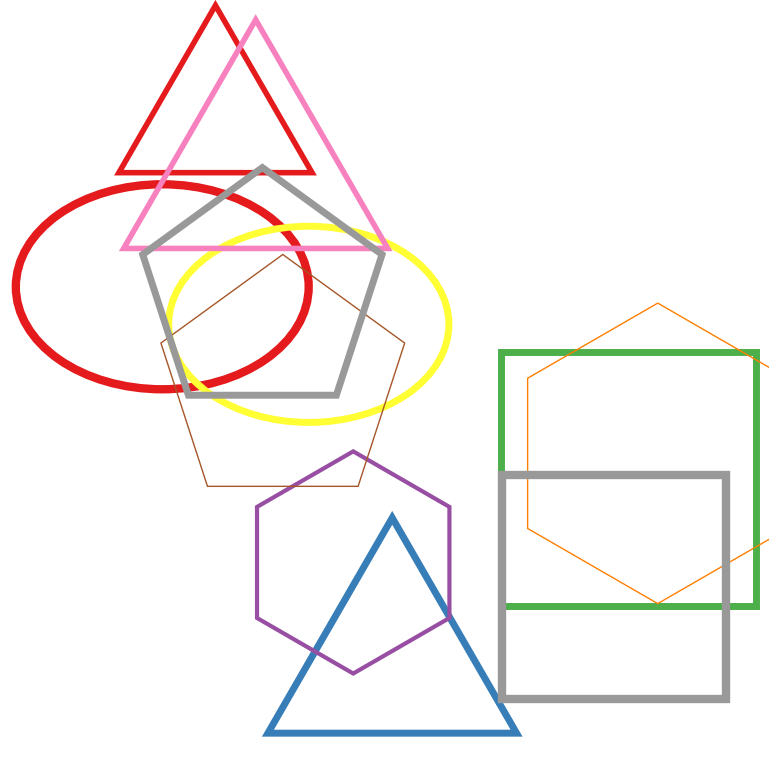[{"shape": "oval", "thickness": 3, "radius": 0.95, "center": [0.211, 0.628]}, {"shape": "triangle", "thickness": 2, "radius": 0.72, "center": [0.28, 0.848]}, {"shape": "triangle", "thickness": 2.5, "radius": 0.93, "center": [0.509, 0.141]}, {"shape": "square", "thickness": 2.5, "radius": 0.83, "center": [0.816, 0.378]}, {"shape": "hexagon", "thickness": 1.5, "radius": 0.72, "center": [0.459, 0.27]}, {"shape": "hexagon", "thickness": 0.5, "radius": 0.98, "center": [0.854, 0.411]}, {"shape": "oval", "thickness": 2.5, "radius": 0.91, "center": [0.401, 0.579]}, {"shape": "pentagon", "thickness": 0.5, "radius": 0.83, "center": [0.367, 0.503]}, {"shape": "triangle", "thickness": 2, "radius": 0.99, "center": [0.332, 0.776]}, {"shape": "square", "thickness": 3, "radius": 0.73, "center": [0.798, 0.238]}, {"shape": "pentagon", "thickness": 2.5, "radius": 0.82, "center": [0.341, 0.619]}]